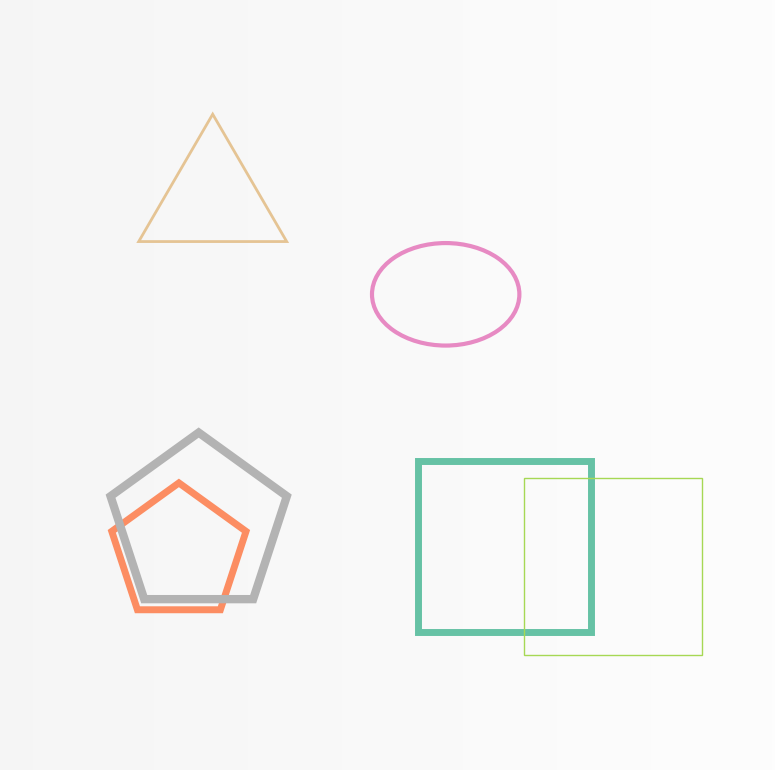[{"shape": "square", "thickness": 2.5, "radius": 0.56, "center": [0.651, 0.29]}, {"shape": "pentagon", "thickness": 2.5, "radius": 0.46, "center": [0.231, 0.282]}, {"shape": "oval", "thickness": 1.5, "radius": 0.48, "center": [0.575, 0.618]}, {"shape": "square", "thickness": 0.5, "radius": 0.58, "center": [0.791, 0.264]}, {"shape": "triangle", "thickness": 1, "radius": 0.55, "center": [0.274, 0.741]}, {"shape": "pentagon", "thickness": 3, "radius": 0.6, "center": [0.256, 0.319]}]